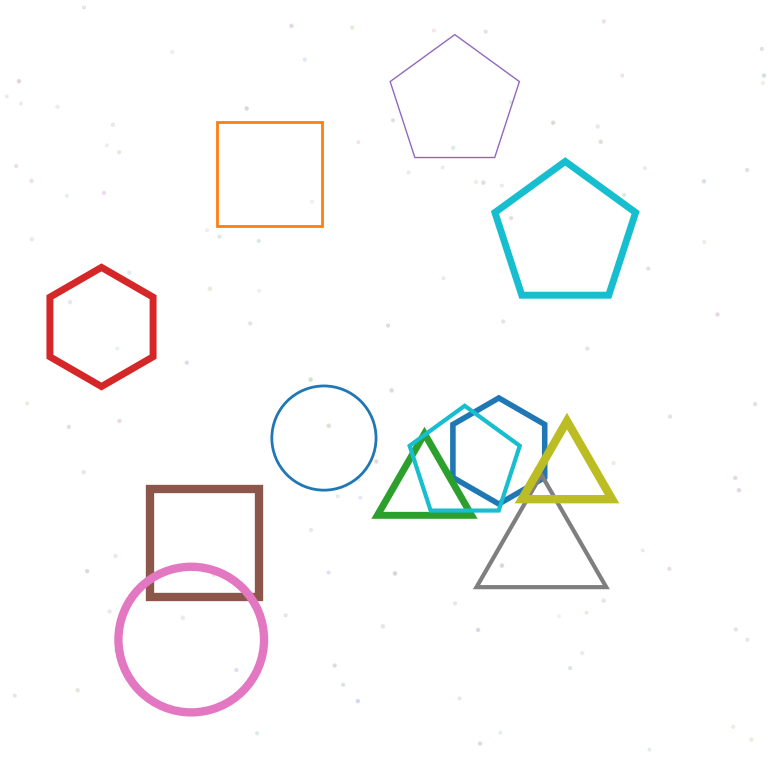[{"shape": "hexagon", "thickness": 2, "radius": 0.34, "center": [0.648, 0.414]}, {"shape": "circle", "thickness": 1, "radius": 0.34, "center": [0.421, 0.431]}, {"shape": "square", "thickness": 1, "radius": 0.34, "center": [0.35, 0.775]}, {"shape": "triangle", "thickness": 2.5, "radius": 0.35, "center": [0.551, 0.366]}, {"shape": "hexagon", "thickness": 2.5, "radius": 0.39, "center": [0.132, 0.575]}, {"shape": "pentagon", "thickness": 0.5, "radius": 0.44, "center": [0.591, 0.867]}, {"shape": "square", "thickness": 3, "radius": 0.35, "center": [0.265, 0.295]}, {"shape": "circle", "thickness": 3, "radius": 0.47, "center": [0.248, 0.169]}, {"shape": "triangle", "thickness": 1.5, "radius": 0.49, "center": [0.703, 0.286]}, {"shape": "triangle", "thickness": 3, "radius": 0.34, "center": [0.736, 0.386]}, {"shape": "pentagon", "thickness": 2.5, "radius": 0.48, "center": [0.734, 0.694]}, {"shape": "pentagon", "thickness": 1.5, "radius": 0.38, "center": [0.603, 0.398]}]